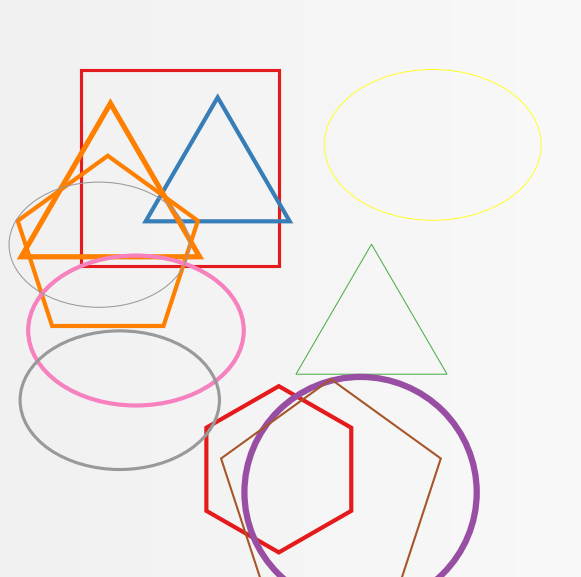[{"shape": "square", "thickness": 1.5, "radius": 0.85, "center": [0.309, 0.709]}, {"shape": "hexagon", "thickness": 2, "radius": 0.72, "center": [0.48, 0.187]}, {"shape": "triangle", "thickness": 2, "radius": 0.72, "center": [0.374, 0.687]}, {"shape": "triangle", "thickness": 0.5, "radius": 0.75, "center": [0.639, 0.426]}, {"shape": "circle", "thickness": 3, "radius": 1.0, "center": [0.62, 0.147]}, {"shape": "triangle", "thickness": 2.5, "radius": 0.89, "center": [0.19, 0.643]}, {"shape": "pentagon", "thickness": 2, "radius": 0.81, "center": [0.185, 0.566]}, {"shape": "oval", "thickness": 0.5, "radius": 0.93, "center": [0.745, 0.748]}, {"shape": "pentagon", "thickness": 1, "radius": 0.99, "center": [0.569, 0.144]}, {"shape": "oval", "thickness": 2, "radius": 0.93, "center": [0.234, 0.427]}, {"shape": "oval", "thickness": 0.5, "radius": 0.77, "center": [0.17, 0.575]}, {"shape": "oval", "thickness": 1.5, "radius": 0.86, "center": [0.206, 0.306]}]